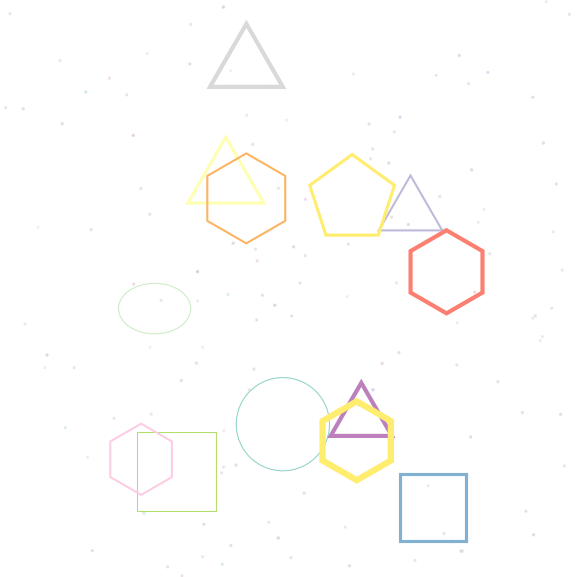[{"shape": "circle", "thickness": 0.5, "radius": 0.4, "center": [0.49, 0.265]}, {"shape": "triangle", "thickness": 1.5, "radius": 0.38, "center": [0.391, 0.685]}, {"shape": "triangle", "thickness": 1, "radius": 0.32, "center": [0.711, 0.632]}, {"shape": "hexagon", "thickness": 2, "radius": 0.36, "center": [0.773, 0.528]}, {"shape": "square", "thickness": 1.5, "radius": 0.29, "center": [0.75, 0.121]}, {"shape": "hexagon", "thickness": 1, "radius": 0.39, "center": [0.426, 0.656]}, {"shape": "square", "thickness": 0.5, "radius": 0.34, "center": [0.306, 0.183]}, {"shape": "hexagon", "thickness": 1, "radius": 0.31, "center": [0.244, 0.204]}, {"shape": "triangle", "thickness": 2, "radius": 0.36, "center": [0.427, 0.885]}, {"shape": "triangle", "thickness": 2, "radius": 0.31, "center": [0.626, 0.275]}, {"shape": "oval", "thickness": 0.5, "radius": 0.31, "center": [0.268, 0.465]}, {"shape": "pentagon", "thickness": 1.5, "radius": 0.39, "center": [0.61, 0.654]}, {"shape": "hexagon", "thickness": 3, "radius": 0.34, "center": [0.618, 0.236]}]